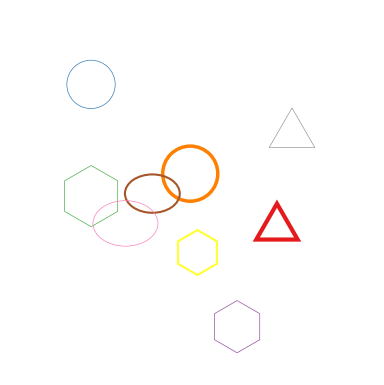[{"shape": "triangle", "thickness": 3, "radius": 0.31, "center": [0.719, 0.409]}, {"shape": "circle", "thickness": 0.5, "radius": 0.31, "center": [0.236, 0.781]}, {"shape": "hexagon", "thickness": 0.5, "radius": 0.4, "center": [0.237, 0.491]}, {"shape": "hexagon", "thickness": 0.5, "radius": 0.34, "center": [0.616, 0.151]}, {"shape": "circle", "thickness": 2.5, "radius": 0.36, "center": [0.494, 0.549]}, {"shape": "hexagon", "thickness": 1.5, "radius": 0.29, "center": [0.513, 0.344]}, {"shape": "oval", "thickness": 1.5, "radius": 0.36, "center": [0.396, 0.497]}, {"shape": "oval", "thickness": 0.5, "radius": 0.42, "center": [0.326, 0.42]}, {"shape": "triangle", "thickness": 0.5, "radius": 0.34, "center": [0.758, 0.651]}]